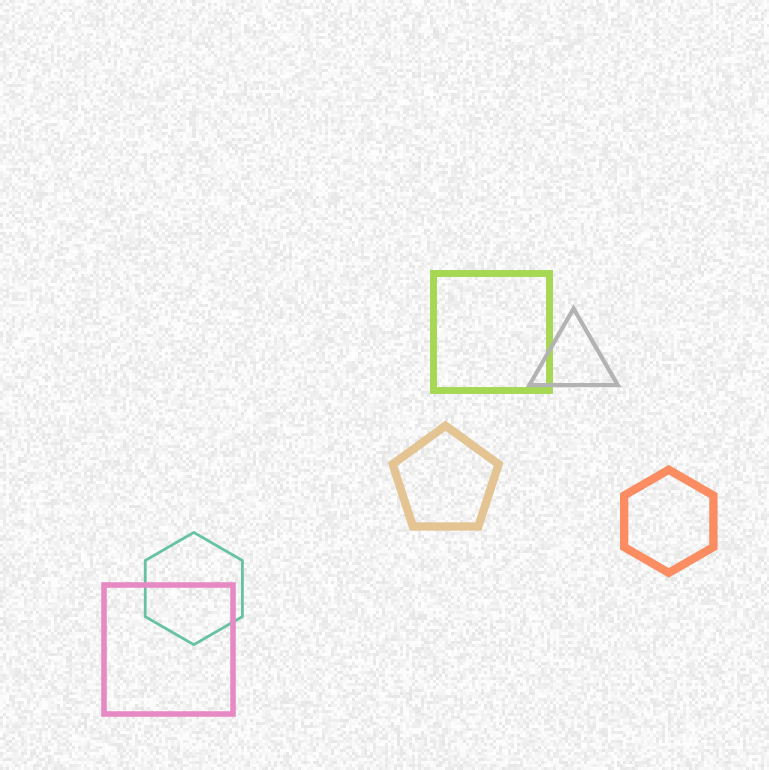[{"shape": "hexagon", "thickness": 1, "radius": 0.36, "center": [0.252, 0.236]}, {"shape": "hexagon", "thickness": 3, "radius": 0.33, "center": [0.869, 0.323]}, {"shape": "square", "thickness": 2, "radius": 0.42, "center": [0.219, 0.156]}, {"shape": "square", "thickness": 2.5, "radius": 0.38, "center": [0.638, 0.569]}, {"shape": "pentagon", "thickness": 3, "radius": 0.36, "center": [0.579, 0.375]}, {"shape": "triangle", "thickness": 1.5, "radius": 0.33, "center": [0.745, 0.533]}]